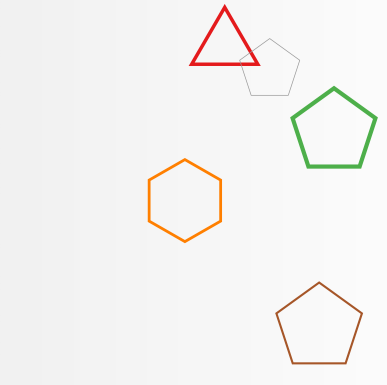[{"shape": "triangle", "thickness": 2.5, "radius": 0.49, "center": [0.58, 0.882]}, {"shape": "pentagon", "thickness": 3, "radius": 0.56, "center": [0.862, 0.658]}, {"shape": "hexagon", "thickness": 2, "radius": 0.53, "center": [0.477, 0.479]}, {"shape": "pentagon", "thickness": 1.5, "radius": 0.58, "center": [0.824, 0.15]}, {"shape": "pentagon", "thickness": 0.5, "radius": 0.41, "center": [0.696, 0.818]}]